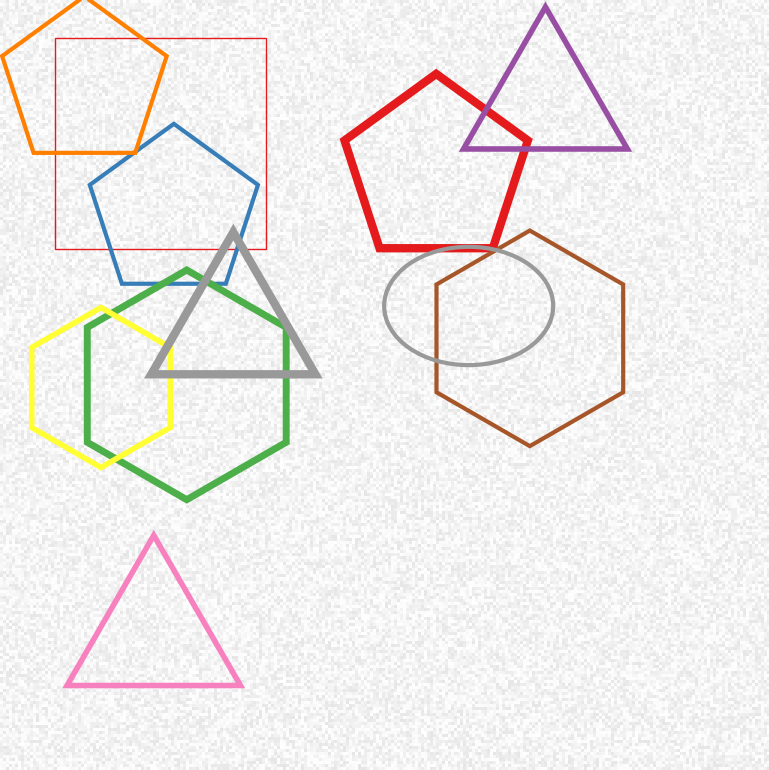[{"shape": "square", "thickness": 0.5, "radius": 0.68, "center": [0.209, 0.814]}, {"shape": "pentagon", "thickness": 3, "radius": 0.63, "center": [0.566, 0.779]}, {"shape": "pentagon", "thickness": 1.5, "radius": 0.57, "center": [0.226, 0.724]}, {"shape": "hexagon", "thickness": 2.5, "radius": 0.75, "center": [0.243, 0.5]}, {"shape": "triangle", "thickness": 2, "radius": 0.61, "center": [0.708, 0.868]}, {"shape": "pentagon", "thickness": 1.5, "radius": 0.56, "center": [0.11, 0.892]}, {"shape": "hexagon", "thickness": 2, "radius": 0.52, "center": [0.131, 0.497]}, {"shape": "hexagon", "thickness": 1.5, "radius": 0.7, "center": [0.688, 0.561]}, {"shape": "triangle", "thickness": 2, "radius": 0.65, "center": [0.2, 0.175]}, {"shape": "triangle", "thickness": 3, "radius": 0.62, "center": [0.303, 0.575]}, {"shape": "oval", "thickness": 1.5, "radius": 0.55, "center": [0.609, 0.603]}]